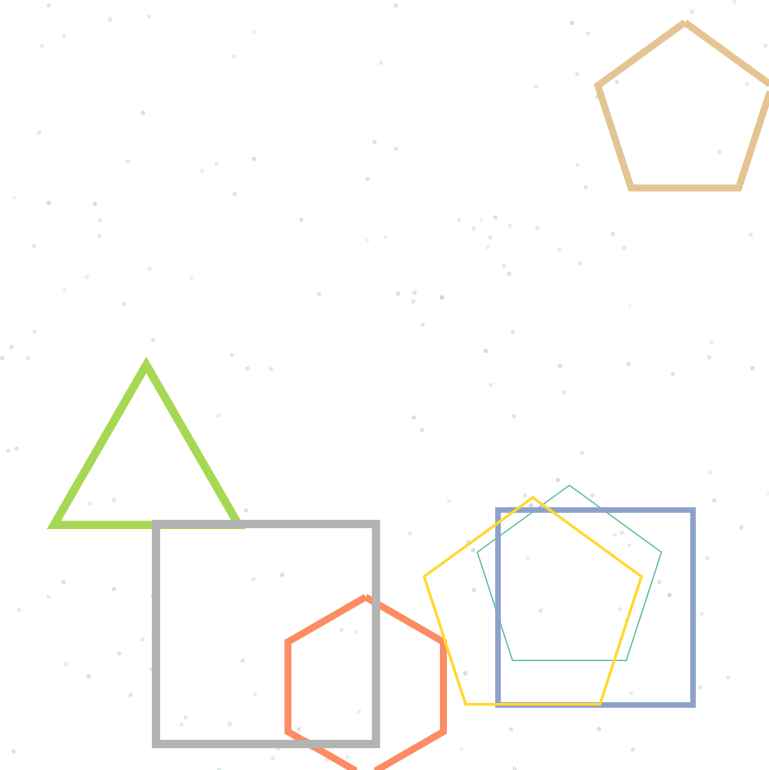[{"shape": "pentagon", "thickness": 0.5, "radius": 0.63, "center": [0.739, 0.244]}, {"shape": "hexagon", "thickness": 2.5, "radius": 0.58, "center": [0.475, 0.108]}, {"shape": "square", "thickness": 2, "radius": 0.63, "center": [0.774, 0.211]}, {"shape": "triangle", "thickness": 3, "radius": 0.69, "center": [0.19, 0.388]}, {"shape": "pentagon", "thickness": 1, "radius": 0.74, "center": [0.692, 0.205]}, {"shape": "pentagon", "thickness": 2.5, "radius": 0.59, "center": [0.889, 0.852]}, {"shape": "square", "thickness": 3, "radius": 0.71, "center": [0.345, 0.177]}]